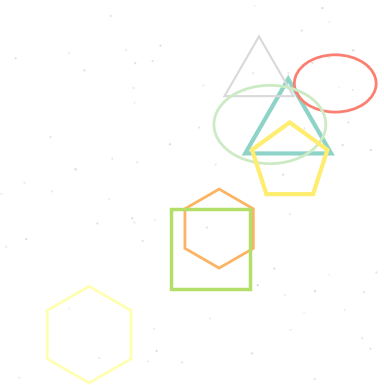[{"shape": "triangle", "thickness": 3, "radius": 0.64, "center": [0.749, 0.666]}, {"shape": "hexagon", "thickness": 2, "radius": 0.63, "center": [0.231, 0.131]}, {"shape": "oval", "thickness": 2, "radius": 0.53, "center": [0.871, 0.783]}, {"shape": "hexagon", "thickness": 2, "radius": 0.51, "center": [0.569, 0.406]}, {"shape": "square", "thickness": 2.5, "radius": 0.52, "center": [0.547, 0.352]}, {"shape": "triangle", "thickness": 1.5, "radius": 0.52, "center": [0.673, 0.802]}, {"shape": "oval", "thickness": 2, "radius": 0.73, "center": [0.701, 0.677]}, {"shape": "pentagon", "thickness": 3, "radius": 0.52, "center": [0.753, 0.579]}]